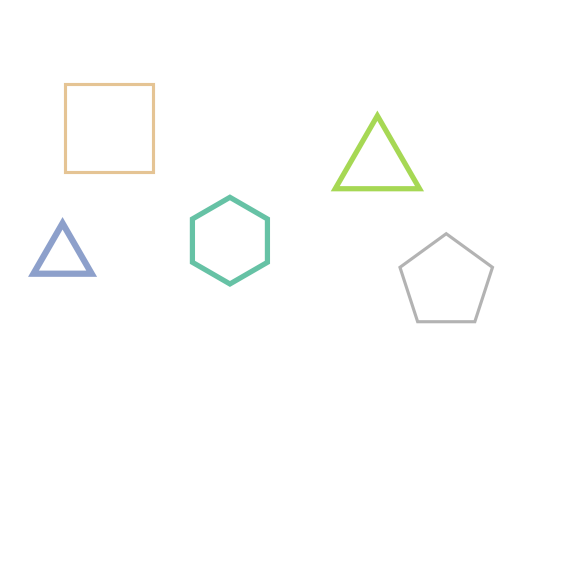[{"shape": "hexagon", "thickness": 2.5, "radius": 0.37, "center": [0.398, 0.582]}, {"shape": "triangle", "thickness": 3, "radius": 0.29, "center": [0.108, 0.554]}, {"shape": "triangle", "thickness": 2.5, "radius": 0.42, "center": [0.653, 0.714]}, {"shape": "square", "thickness": 1.5, "radius": 0.38, "center": [0.189, 0.778]}, {"shape": "pentagon", "thickness": 1.5, "radius": 0.42, "center": [0.773, 0.51]}]